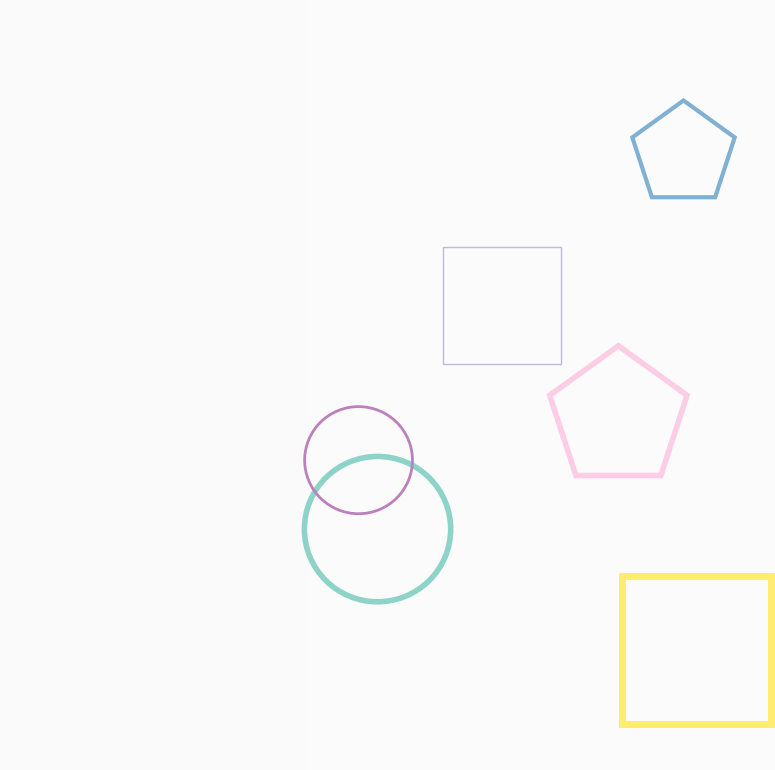[{"shape": "circle", "thickness": 2, "radius": 0.47, "center": [0.487, 0.313]}, {"shape": "square", "thickness": 0.5, "radius": 0.38, "center": [0.648, 0.603]}, {"shape": "pentagon", "thickness": 1.5, "radius": 0.35, "center": [0.882, 0.8]}, {"shape": "pentagon", "thickness": 2, "radius": 0.47, "center": [0.798, 0.458]}, {"shape": "circle", "thickness": 1, "radius": 0.35, "center": [0.463, 0.402]}, {"shape": "square", "thickness": 2.5, "radius": 0.48, "center": [0.898, 0.156]}]